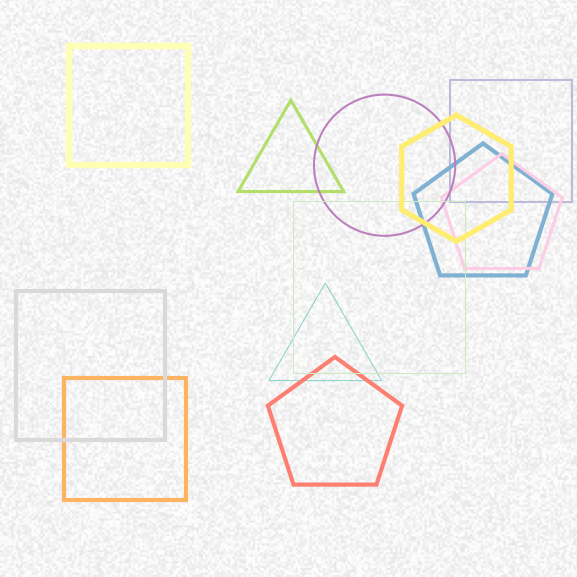[{"shape": "triangle", "thickness": 0.5, "radius": 0.56, "center": [0.563, 0.396]}, {"shape": "square", "thickness": 3, "radius": 0.52, "center": [0.222, 0.816]}, {"shape": "square", "thickness": 1, "radius": 0.53, "center": [0.885, 0.755]}, {"shape": "pentagon", "thickness": 2, "radius": 0.61, "center": [0.58, 0.259]}, {"shape": "pentagon", "thickness": 2, "radius": 0.63, "center": [0.836, 0.624]}, {"shape": "square", "thickness": 2, "radius": 0.53, "center": [0.217, 0.239]}, {"shape": "triangle", "thickness": 1.5, "radius": 0.53, "center": [0.504, 0.72]}, {"shape": "pentagon", "thickness": 1.5, "radius": 0.55, "center": [0.869, 0.623]}, {"shape": "square", "thickness": 2, "radius": 0.64, "center": [0.157, 0.366]}, {"shape": "circle", "thickness": 1, "radius": 0.61, "center": [0.666, 0.713]}, {"shape": "square", "thickness": 0.5, "radius": 0.74, "center": [0.657, 0.502]}, {"shape": "hexagon", "thickness": 2.5, "radius": 0.55, "center": [0.79, 0.691]}]